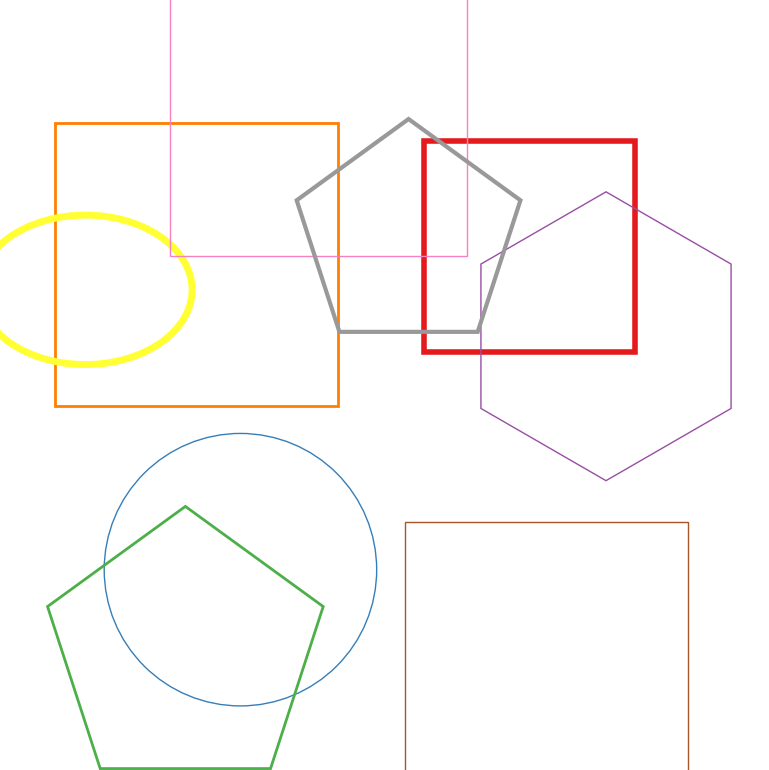[{"shape": "square", "thickness": 2, "radius": 0.68, "center": [0.687, 0.679]}, {"shape": "circle", "thickness": 0.5, "radius": 0.88, "center": [0.312, 0.26]}, {"shape": "pentagon", "thickness": 1, "radius": 0.94, "center": [0.241, 0.154]}, {"shape": "hexagon", "thickness": 0.5, "radius": 0.94, "center": [0.787, 0.563]}, {"shape": "square", "thickness": 1, "radius": 0.92, "center": [0.255, 0.657]}, {"shape": "oval", "thickness": 2.5, "radius": 0.69, "center": [0.111, 0.624]}, {"shape": "square", "thickness": 0.5, "radius": 0.92, "center": [0.71, 0.139]}, {"shape": "square", "thickness": 0.5, "radius": 0.96, "center": [0.414, 0.861]}, {"shape": "pentagon", "thickness": 1.5, "radius": 0.76, "center": [0.531, 0.693]}]